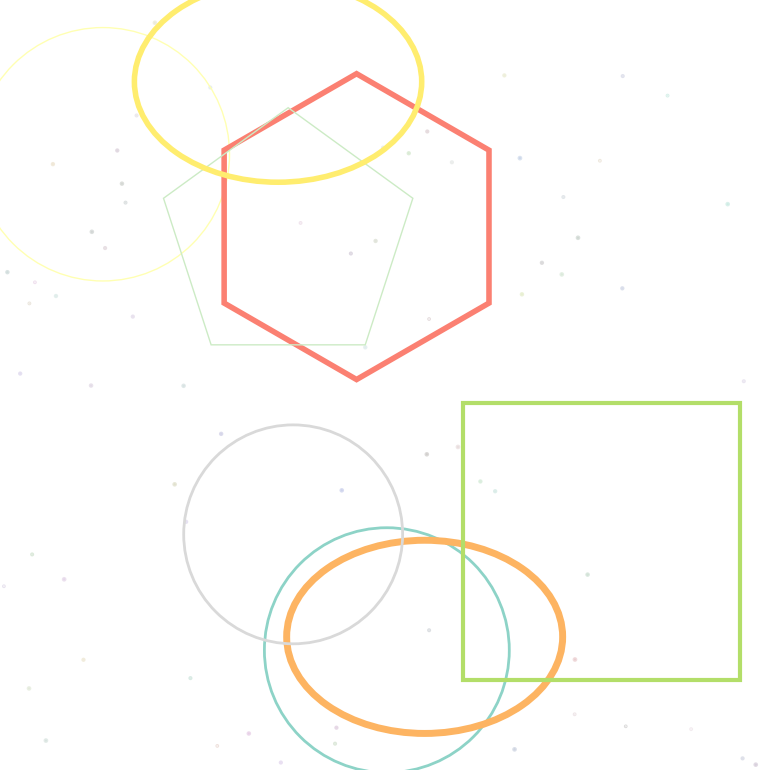[{"shape": "circle", "thickness": 1, "radius": 0.8, "center": [0.502, 0.156]}, {"shape": "circle", "thickness": 0.5, "radius": 0.82, "center": [0.134, 0.8]}, {"shape": "hexagon", "thickness": 2, "radius": 0.99, "center": [0.463, 0.706]}, {"shape": "oval", "thickness": 2.5, "radius": 0.9, "center": [0.552, 0.173]}, {"shape": "square", "thickness": 1.5, "radius": 0.9, "center": [0.781, 0.297]}, {"shape": "circle", "thickness": 1, "radius": 0.71, "center": [0.381, 0.306]}, {"shape": "pentagon", "thickness": 0.5, "radius": 0.85, "center": [0.374, 0.69]}, {"shape": "oval", "thickness": 2, "radius": 0.93, "center": [0.361, 0.894]}]